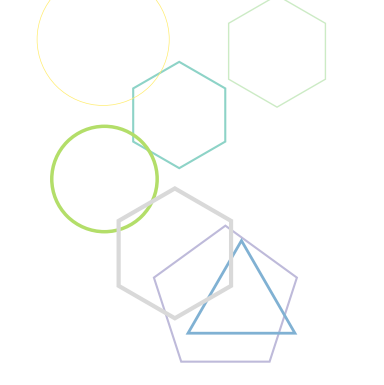[{"shape": "hexagon", "thickness": 1.5, "radius": 0.69, "center": [0.466, 0.701]}, {"shape": "pentagon", "thickness": 1.5, "radius": 0.98, "center": [0.585, 0.219]}, {"shape": "triangle", "thickness": 2, "radius": 0.8, "center": [0.627, 0.215]}, {"shape": "circle", "thickness": 2.5, "radius": 0.68, "center": [0.271, 0.535]}, {"shape": "hexagon", "thickness": 3, "radius": 0.84, "center": [0.454, 0.342]}, {"shape": "hexagon", "thickness": 1, "radius": 0.73, "center": [0.72, 0.867]}, {"shape": "circle", "thickness": 0.5, "radius": 0.86, "center": [0.268, 0.898]}]